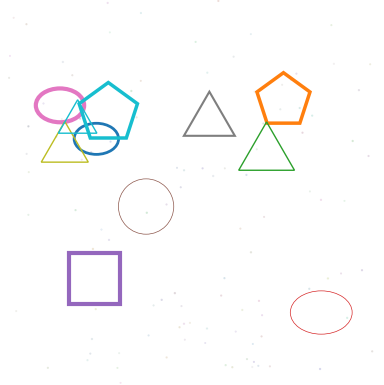[{"shape": "oval", "thickness": 2, "radius": 0.29, "center": [0.25, 0.639]}, {"shape": "pentagon", "thickness": 2.5, "radius": 0.36, "center": [0.736, 0.739]}, {"shape": "triangle", "thickness": 1, "radius": 0.42, "center": [0.692, 0.6]}, {"shape": "oval", "thickness": 0.5, "radius": 0.4, "center": [0.834, 0.188]}, {"shape": "square", "thickness": 3, "radius": 0.33, "center": [0.246, 0.277]}, {"shape": "circle", "thickness": 0.5, "radius": 0.36, "center": [0.379, 0.464]}, {"shape": "oval", "thickness": 3, "radius": 0.31, "center": [0.156, 0.726]}, {"shape": "triangle", "thickness": 1.5, "radius": 0.38, "center": [0.544, 0.685]}, {"shape": "triangle", "thickness": 1, "radius": 0.35, "center": [0.168, 0.614]}, {"shape": "pentagon", "thickness": 2.5, "radius": 0.4, "center": [0.281, 0.706]}, {"shape": "triangle", "thickness": 1, "radius": 0.29, "center": [0.202, 0.683]}]